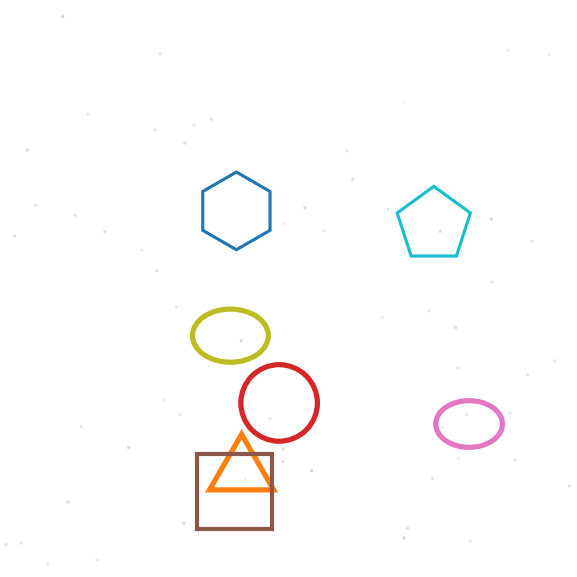[{"shape": "hexagon", "thickness": 1.5, "radius": 0.34, "center": [0.409, 0.634]}, {"shape": "triangle", "thickness": 2.5, "radius": 0.32, "center": [0.418, 0.183]}, {"shape": "circle", "thickness": 2.5, "radius": 0.33, "center": [0.483, 0.301]}, {"shape": "square", "thickness": 2, "radius": 0.33, "center": [0.406, 0.148]}, {"shape": "oval", "thickness": 2.5, "radius": 0.29, "center": [0.812, 0.265]}, {"shape": "oval", "thickness": 2.5, "radius": 0.33, "center": [0.399, 0.418]}, {"shape": "pentagon", "thickness": 1.5, "radius": 0.33, "center": [0.751, 0.61]}]